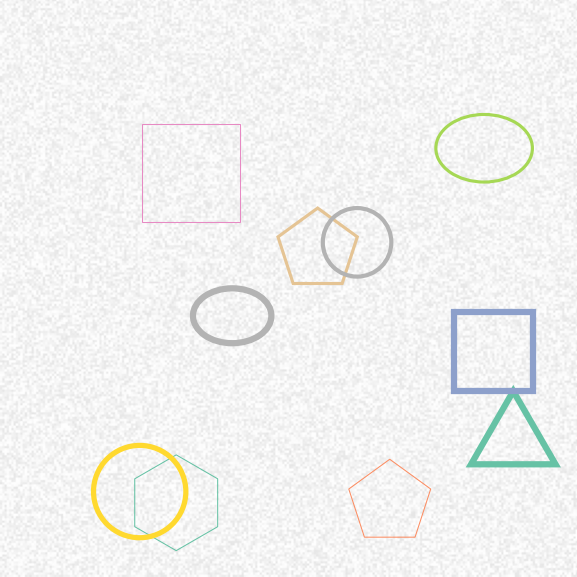[{"shape": "triangle", "thickness": 3, "radius": 0.42, "center": [0.889, 0.237]}, {"shape": "hexagon", "thickness": 0.5, "radius": 0.41, "center": [0.305, 0.129]}, {"shape": "pentagon", "thickness": 0.5, "radius": 0.37, "center": [0.675, 0.129]}, {"shape": "square", "thickness": 3, "radius": 0.34, "center": [0.855, 0.39]}, {"shape": "square", "thickness": 0.5, "radius": 0.43, "center": [0.331, 0.7]}, {"shape": "oval", "thickness": 1.5, "radius": 0.42, "center": [0.838, 0.742]}, {"shape": "circle", "thickness": 2.5, "radius": 0.4, "center": [0.242, 0.148]}, {"shape": "pentagon", "thickness": 1.5, "radius": 0.36, "center": [0.55, 0.567]}, {"shape": "circle", "thickness": 2, "radius": 0.3, "center": [0.618, 0.579]}, {"shape": "oval", "thickness": 3, "radius": 0.34, "center": [0.402, 0.452]}]